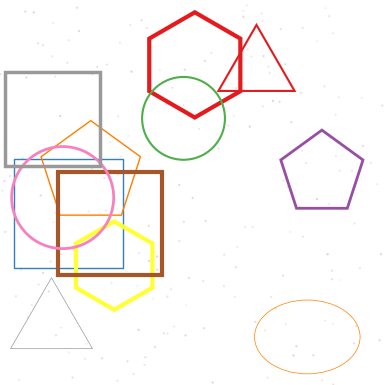[{"shape": "hexagon", "thickness": 3, "radius": 0.68, "center": [0.506, 0.831]}, {"shape": "triangle", "thickness": 1.5, "radius": 0.57, "center": [0.666, 0.821]}, {"shape": "square", "thickness": 1, "radius": 0.71, "center": [0.177, 0.446]}, {"shape": "circle", "thickness": 1.5, "radius": 0.54, "center": [0.477, 0.693]}, {"shape": "pentagon", "thickness": 2, "radius": 0.56, "center": [0.836, 0.55]}, {"shape": "pentagon", "thickness": 1, "radius": 0.68, "center": [0.236, 0.551]}, {"shape": "oval", "thickness": 0.5, "radius": 0.69, "center": [0.798, 0.125]}, {"shape": "hexagon", "thickness": 3, "radius": 0.57, "center": [0.297, 0.31]}, {"shape": "square", "thickness": 3, "radius": 0.67, "center": [0.285, 0.42]}, {"shape": "circle", "thickness": 2, "radius": 0.66, "center": [0.163, 0.487]}, {"shape": "square", "thickness": 2.5, "radius": 0.61, "center": [0.137, 0.691]}, {"shape": "triangle", "thickness": 0.5, "radius": 0.61, "center": [0.134, 0.156]}]